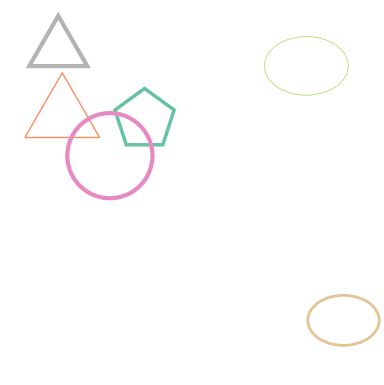[{"shape": "pentagon", "thickness": 2.5, "radius": 0.4, "center": [0.375, 0.689]}, {"shape": "triangle", "thickness": 1, "radius": 0.56, "center": [0.162, 0.699]}, {"shape": "circle", "thickness": 3, "radius": 0.55, "center": [0.285, 0.596]}, {"shape": "oval", "thickness": 0.5, "radius": 0.54, "center": [0.796, 0.829]}, {"shape": "oval", "thickness": 2, "radius": 0.46, "center": [0.892, 0.168]}, {"shape": "triangle", "thickness": 3, "radius": 0.44, "center": [0.151, 0.872]}]